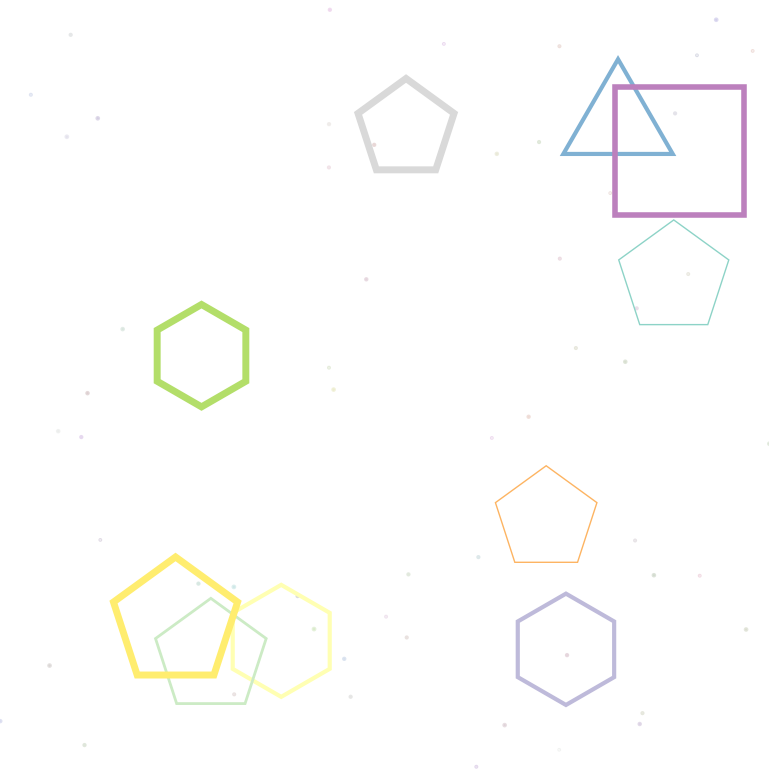[{"shape": "pentagon", "thickness": 0.5, "radius": 0.38, "center": [0.875, 0.639]}, {"shape": "hexagon", "thickness": 1.5, "radius": 0.36, "center": [0.365, 0.168]}, {"shape": "hexagon", "thickness": 1.5, "radius": 0.36, "center": [0.735, 0.157]}, {"shape": "triangle", "thickness": 1.5, "radius": 0.41, "center": [0.803, 0.841]}, {"shape": "pentagon", "thickness": 0.5, "radius": 0.35, "center": [0.709, 0.326]}, {"shape": "hexagon", "thickness": 2.5, "radius": 0.33, "center": [0.262, 0.538]}, {"shape": "pentagon", "thickness": 2.5, "radius": 0.33, "center": [0.527, 0.833]}, {"shape": "square", "thickness": 2, "radius": 0.42, "center": [0.883, 0.804]}, {"shape": "pentagon", "thickness": 1, "radius": 0.38, "center": [0.274, 0.147]}, {"shape": "pentagon", "thickness": 2.5, "radius": 0.42, "center": [0.228, 0.192]}]